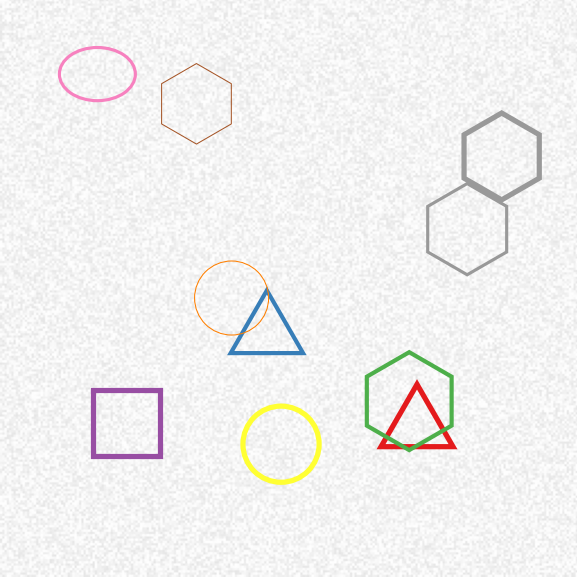[{"shape": "triangle", "thickness": 2.5, "radius": 0.36, "center": [0.722, 0.262]}, {"shape": "triangle", "thickness": 2, "radius": 0.36, "center": [0.462, 0.424]}, {"shape": "hexagon", "thickness": 2, "radius": 0.42, "center": [0.709, 0.305]}, {"shape": "square", "thickness": 2.5, "radius": 0.29, "center": [0.219, 0.267]}, {"shape": "circle", "thickness": 0.5, "radius": 0.32, "center": [0.401, 0.483]}, {"shape": "circle", "thickness": 2.5, "radius": 0.33, "center": [0.487, 0.23]}, {"shape": "hexagon", "thickness": 0.5, "radius": 0.35, "center": [0.34, 0.819]}, {"shape": "oval", "thickness": 1.5, "radius": 0.33, "center": [0.169, 0.871]}, {"shape": "hexagon", "thickness": 2.5, "radius": 0.38, "center": [0.869, 0.728]}, {"shape": "hexagon", "thickness": 1.5, "radius": 0.39, "center": [0.809, 0.602]}]